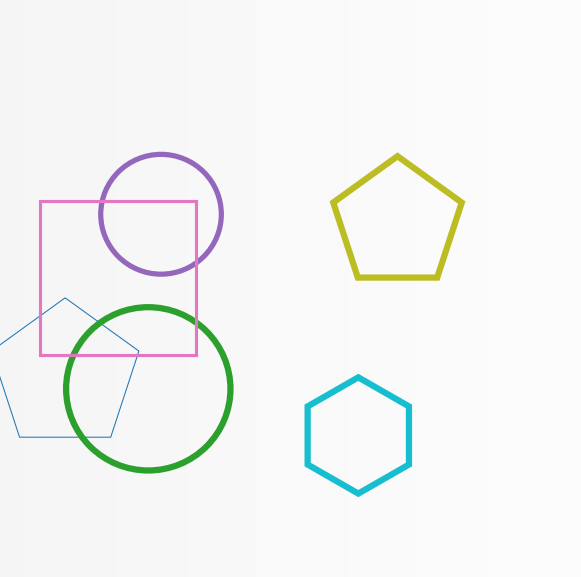[{"shape": "pentagon", "thickness": 0.5, "radius": 0.67, "center": [0.112, 0.35]}, {"shape": "circle", "thickness": 3, "radius": 0.71, "center": [0.255, 0.326]}, {"shape": "circle", "thickness": 2.5, "radius": 0.52, "center": [0.277, 0.628]}, {"shape": "square", "thickness": 1.5, "radius": 0.67, "center": [0.204, 0.518]}, {"shape": "pentagon", "thickness": 3, "radius": 0.58, "center": [0.684, 0.612]}, {"shape": "hexagon", "thickness": 3, "radius": 0.5, "center": [0.616, 0.245]}]